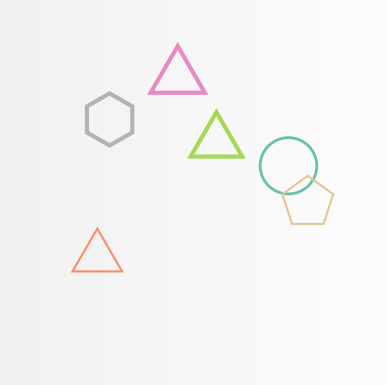[{"shape": "circle", "thickness": 2, "radius": 0.37, "center": [0.744, 0.569]}, {"shape": "triangle", "thickness": 1.5, "radius": 0.37, "center": [0.251, 0.332]}, {"shape": "triangle", "thickness": 3, "radius": 0.4, "center": [0.459, 0.8]}, {"shape": "triangle", "thickness": 3, "radius": 0.38, "center": [0.559, 0.632]}, {"shape": "pentagon", "thickness": 1.5, "radius": 0.35, "center": [0.794, 0.474]}, {"shape": "hexagon", "thickness": 3, "radius": 0.34, "center": [0.283, 0.69]}]